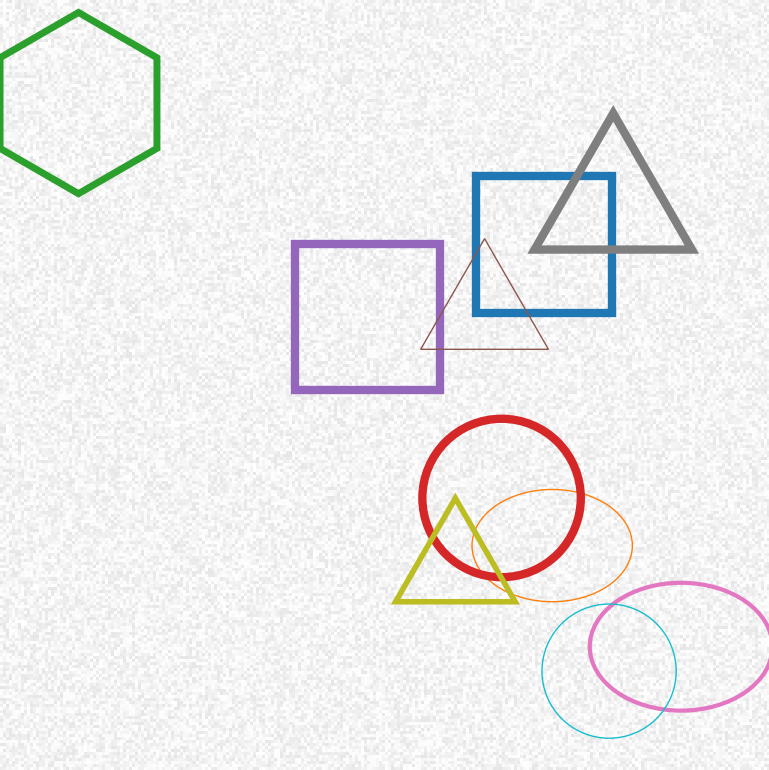[{"shape": "square", "thickness": 3, "radius": 0.44, "center": [0.706, 0.682]}, {"shape": "oval", "thickness": 0.5, "radius": 0.52, "center": [0.717, 0.291]}, {"shape": "hexagon", "thickness": 2.5, "radius": 0.59, "center": [0.102, 0.866]}, {"shape": "circle", "thickness": 3, "radius": 0.51, "center": [0.651, 0.353]}, {"shape": "square", "thickness": 3, "radius": 0.47, "center": [0.478, 0.588]}, {"shape": "triangle", "thickness": 0.5, "radius": 0.48, "center": [0.629, 0.594]}, {"shape": "oval", "thickness": 1.5, "radius": 0.59, "center": [0.885, 0.16]}, {"shape": "triangle", "thickness": 3, "radius": 0.59, "center": [0.796, 0.735]}, {"shape": "triangle", "thickness": 2, "radius": 0.45, "center": [0.591, 0.263]}, {"shape": "circle", "thickness": 0.5, "radius": 0.44, "center": [0.791, 0.128]}]